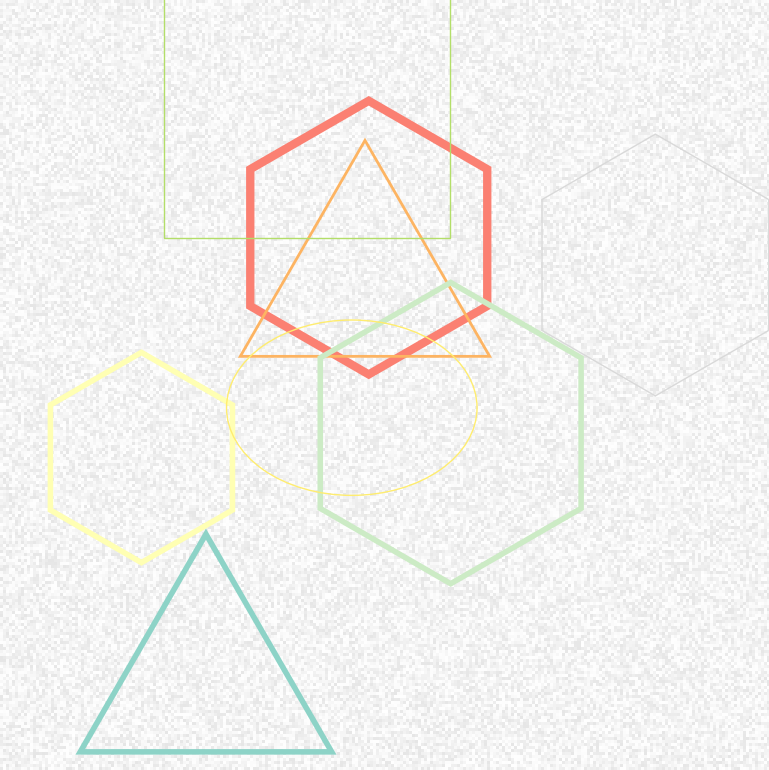[{"shape": "triangle", "thickness": 2, "radius": 0.94, "center": [0.267, 0.118]}, {"shape": "hexagon", "thickness": 2, "radius": 0.68, "center": [0.184, 0.406]}, {"shape": "hexagon", "thickness": 3, "radius": 0.89, "center": [0.479, 0.691]}, {"shape": "triangle", "thickness": 1, "radius": 0.93, "center": [0.474, 0.631]}, {"shape": "square", "thickness": 0.5, "radius": 0.93, "center": [0.399, 0.877]}, {"shape": "hexagon", "thickness": 0.5, "radius": 0.85, "center": [0.851, 0.656]}, {"shape": "hexagon", "thickness": 2, "radius": 0.98, "center": [0.585, 0.438]}, {"shape": "oval", "thickness": 0.5, "radius": 0.81, "center": [0.457, 0.471]}]